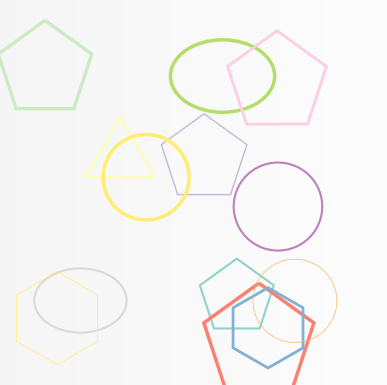[{"shape": "pentagon", "thickness": 1.5, "radius": 0.5, "center": [0.611, 0.228]}, {"shape": "triangle", "thickness": 1.5, "radius": 0.52, "center": [0.31, 0.591]}, {"shape": "pentagon", "thickness": 1, "radius": 0.58, "center": [0.527, 0.588]}, {"shape": "pentagon", "thickness": 2.5, "radius": 0.75, "center": [0.668, 0.115]}, {"shape": "hexagon", "thickness": 2, "radius": 0.52, "center": [0.692, 0.149]}, {"shape": "circle", "thickness": 0.5, "radius": 0.54, "center": [0.761, 0.219]}, {"shape": "oval", "thickness": 2.5, "radius": 0.67, "center": [0.574, 0.802]}, {"shape": "pentagon", "thickness": 2, "radius": 0.67, "center": [0.715, 0.786]}, {"shape": "oval", "thickness": 1.5, "radius": 0.6, "center": [0.208, 0.219]}, {"shape": "circle", "thickness": 1.5, "radius": 0.57, "center": [0.717, 0.464]}, {"shape": "pentagon", "thickness": 2.5, "radius": 0.63, "center": [0.116, 0.82]}, {"shape": "circle", "thickness": 2.5, "radius": 0.55, "center": [0.377, 0.54]}, {"shape": "hexagon", "thickness": 0.5, "radius": 0.6, "center": [0.147, 0.174]}]